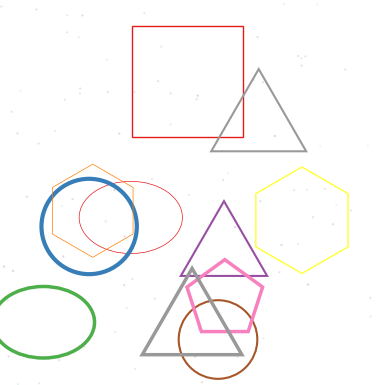[{"shape": "oval", "thickness": 0.5, "radius": 0.67, "center": [0.34, 0.435]}, {"shape": "square", "thickness": 1, "radius": 0.72, "center": [0.486, 0.789]}, {"shape": "circle", "thickness": 3, "radius": 0.62, "center": [0.232, 0.412]}, {"shape": "oval", "thickness": 2.5, "radius": 0.66, "center": [0.113, 0.163]}, {"shape": "triangle", "thickness": 1.5, "radius": 0.65, "center": [0.582, 0.348]}, {"shape": "hexagon", "thickness": 0.5, "radius": 0.6, "center": [0.241, 0.453]}, {"shape": "hexagon", "thickness": 1, "radius": 0.69, "center": [0.784, 0.428]}, {"shape": "circle", "thickness": 1.5, "radius": 0.51, "center": [0.566, 0.118]}, {"shape": "pentagon", "thickness": 2.5, "radius": 0.52, "center": [0.584, 0.222]}, {"shape": "triangle", "thickness": 1.5, "radius": 0.71, "center": [0.672, 0.678]}, {"shape": "triangle", "thickness": 2.5, "radius": 0.75, "center": [0.499, 0.153]}]